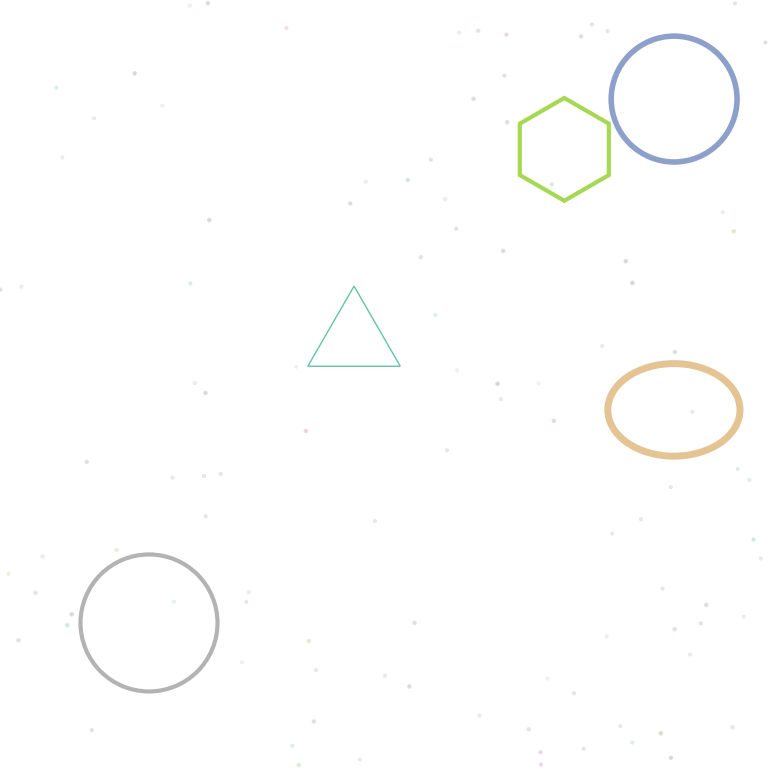[{"shape": "triangle", "thickness": 0.5, "radius": 0.35, "center": [0.46, 0.559]}, {"shape": "circle", "thickness": 2, "radius": 0.41, "center": [0.875, 0.871]}, {"shape": "hexagon", "thickness": 1.5, "radius": 0.33, "center": [0.733, 0.806]}, {"shape": "oval", "thickness": 2.5, "radius": 0.43, "center": [0.875, 0.468]}, {"shape": "circle", "thickness": 1.5, "radius": 0.44, "center": [0.194, 0.191]}]